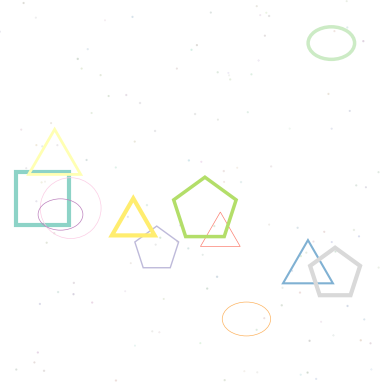[{"shape": "square", "thickness": 3, "radius": 0.34, "center": [0.11, 0.484]}, {"shape": "triangle", "thickness": 2, "radius": 0.39, "center": [0.142, 0.586]}, {"shape": "pentagon", "thickness": 1, "radius": 0.3, "center": [0.407, 0.353]}, {"shape": "triangle", "thickness": 0.5, "radius": 0.3, "center": [0.572, 0.39]}, {"shape": "triangle", "thickness": 1.5, "radius": 0.37, "center": [0.8, 0.302]}, {"shape": "oval", "thickness": 0.5, "radius": 0.31, "center": [0.64, 0.171]}, {"shape": "pentagon", "thickness": 2.5, "radius": 0.43, "center": [0.532, 0.454]}, {"shape": "circle", "thickness": 0.5, "radius": 0.4, "center": [0.184, 0.459]}, {"shape": "pentagon", "thickness": 3, "radius": 0.34, "center": [0.87, 0.288]}, {"shape": "oval", "thickness": 0.5, "radius": 0.29, "center": [0.157, 0.443]}, {"shape": "oval", "thickness": 2.5, "radius": 0.3, "center": [0.861, 0.888]}, {"shape": "triangle", "thickness": 3, "radius": 0.32, "center": [0.346, 0.421]}]